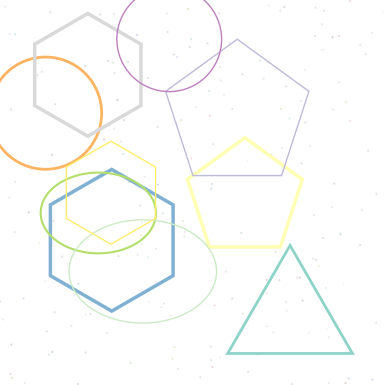[{"shape": "triangle", "thickness": 2, "radius": 0.94, "center": [0.753, 0.175]}, {"shape": "pentagon", "thickness": 2.5, "radius": 0.78, "center": [0.636, 0.485]}, {"shape": "pentagon", "thickness": 1, "radius": 0.98, "center": [0.616, 0.702]}, {"shape": "hexagon", "thickness": 2.5, "radius": 0.92, "center": [0.29, 0.376]}, {"shape": "circle", "thickness": 2, "radius": 0.73, "center": [0.118, 0.706]}, {"shape": "oval", "thickness": 1.5, "radius": 0.75, "center": [0.255, 0.447]}, {"shape": "hexagon", "thickness": 2.5, "radius": 0.8, "center": [0.228, 0.806]}, {"shape": "circle", "thickness": 1, "radius": 0.68, "center": [0.44, 0.898]}, {"shape": "oval", "thickness": 1, "radius": 0.96, "center": [0.371, 0.295]}, {"shape": "hexagon", "thickness": 1, "radius": 0.67, "center": [0.288, 0.499]}]